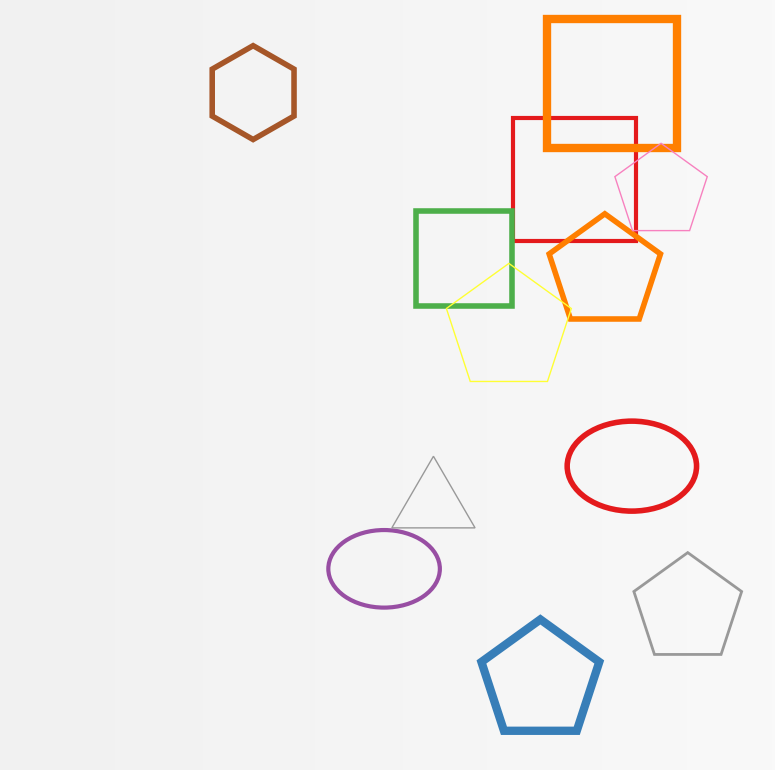[{"shape": "square", "thickness": 1.5, "radius": 0.4, "center": [0.741, 0.766]}, {"shape": "oval", "thickness": 2, "radius": 0.42, "center": [0.815, 0.395]}, {"shape": "pentagon", "thickness": 3, "radius": 0.4, "center": [0.697, 0.116]}, {"shape": "square", "thickness": 2, "radius": 0.31, "center": [0.599, 0.664]}, {"shape": "oval", "thickness": 1.5, "radius": 0.36, "center": [0.496, 0.261]}, {"shape": "square", "thickness": 3, "radius": 0.42, "center": [0.789, 0.892]}, {"shape": "pentagon", "thickness": 2, "radius": 0.38, "center": [0.78, 0.647]}, {"shape": "pentagon", "thickness": 0.5, "radius": 0.42, "center": [0.657, 0.573]}, {"shape": "hexagon", "thickness": 2, "radius": 0.3, "center": [0.327, 0.88]}, {"shape": "pentagon", "thickness": 0.5, "radius": 0.31, "center": [0.853, 0.751]}, {"shape": "pentagon", "thickness": 1, "radius": 0.37, "center": [0.887, 0.209]}, {"shape": "triangle", "thickness": 0.5, "radius": 0.31, "center": [0.559, 0.345]}]